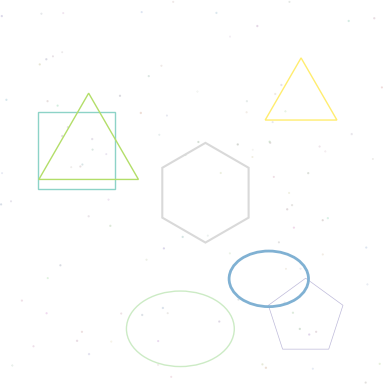[{"shape": "square", "thickness": 1, "radius": 0.5, "center": [0.199, 0.61]}, {"shape": "pentagon", "thickness": 0.5, "radius": 0.51, "center": [0.794, 0.176]}, {"shape": "oval", "thickness": 2, "radius": 0.52, "center": [0.698, 0.276]}, {"shape": "triangle", "thickness": 1, "radius": 0.75, "center": [0.23, 0.609]}, {"shape": "hexagon", "thickness": 1.5, "radius": 0.65, "center": [0.534, 0.499]}, {"shape": "oval", "thickness": 1, "radius": 0.7, "center": [0.468, 0.146]}, {"shape": "triangle", "thickness": 1, "radius": 0.54, "center": [0.782, 0.742]}]